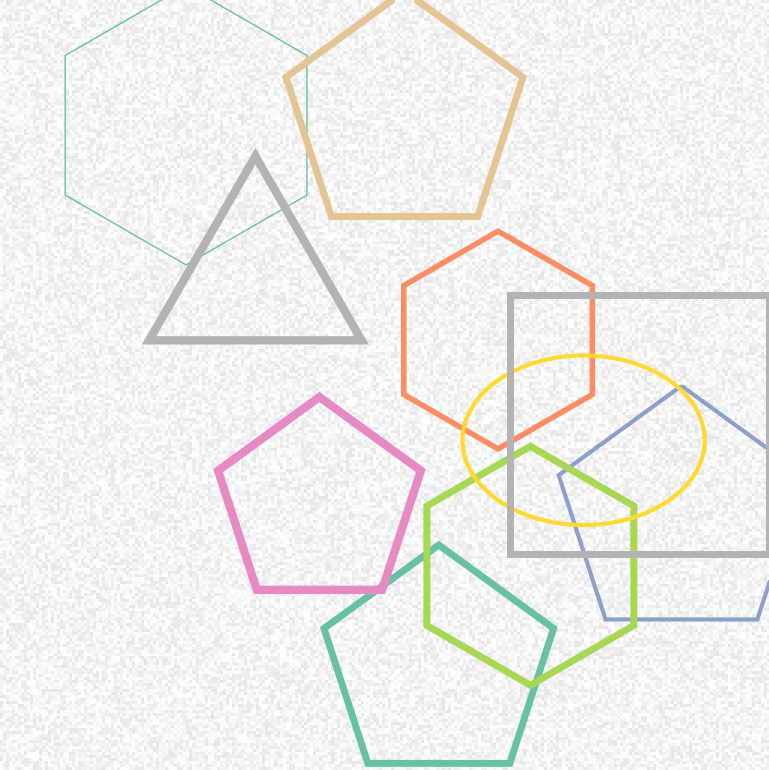[{"shape": "hexagon", "thickness": 0.5, "radius": 0.91, "center": [0.242, 0.837]}, {"shape": "pentagon", "thickness": 2.5, "radius": 0.78, "center": [0.57, 0.135]}, {"shape": "hexagon", "thickness": 2, "radius": 0.71, "center": [0.647, 0.558]}, {"shape": "pentagon", "thickness": 1.5, "radius": 0.84, "center": [0.885, 0.331]}, {"shape": "pentagon", "thickness": 3, "radius": 0.69, "center": [0.415, 0.346]}, {"shape": "hexagon", "thickness": 2.5, "radius": 0.78, "center": [0.689, 0.265]}, {"shape": "oval", "thickness": 1.5, "radius": 0.79, "center": [0.758, 0.428]}, {"shape": "pentagon", "thickness": 2.5, "radius": 0.81, "center": [0.525, 0.85]}, {"shape": "triangle", "thickness": 3, "radius": 0.8, "center": [0.332, 0.638]}, {"shape": "square", "thickness": 2.5, "radius": 0.84, "center": [0.83, 0.449]}]